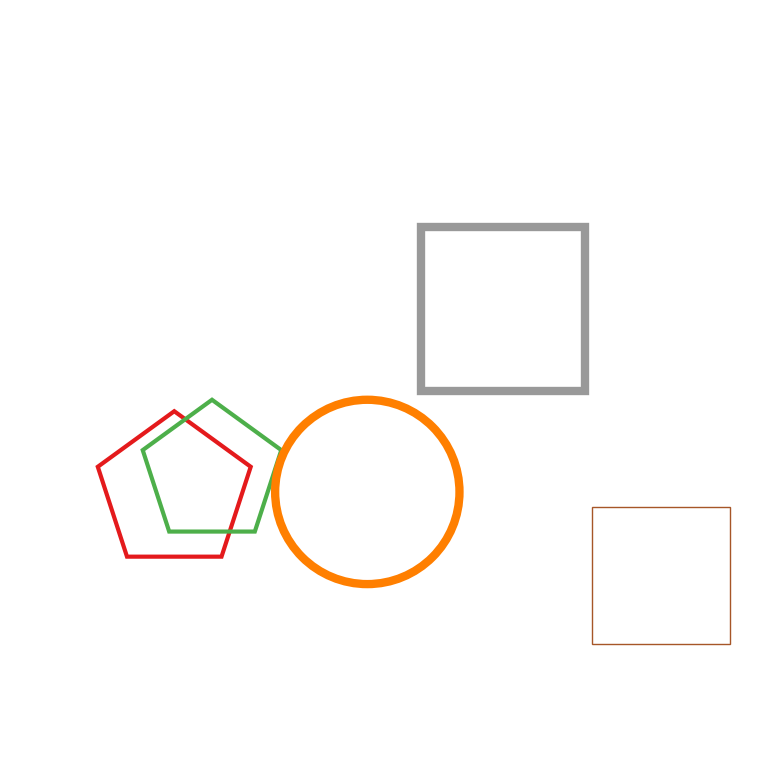[{"shape": "pentagon", "thickness": 1.5, "radius": 0.52, "center": [0.226, 0.362]}, {"shape": "pentagon", "thickness": 1.5, "radius": 0.47, "center": [0.275, 0.386]}, {"shape": "circle", "thickness": 3, "radius": 0.6, "center": [0.477, 0.361]}, {"shape": "square", "thickness": 0.5, "radius": 0.45, "center": [0.859, 0.253]}, {"shape": "square", "thickness": 3, "radius": 0.53, "center": [0.654, 0.599]}]